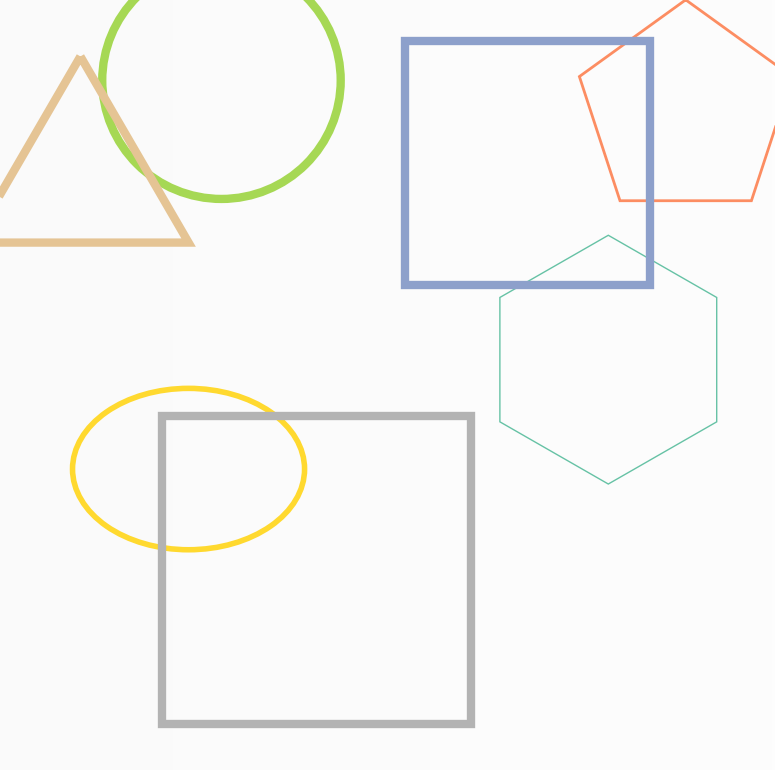[{"shape": "hexagon", "thickness": 0.5, "radius": 0.81, "center": [0.785, 0.533]}, {"shape": "pentagon", "thickness": 1, "radius": 0.72, "center": [0.885, 0.856]}, {"shape": "square", "thickness": 3, "radius": 0.79, "center": [0.681, 0.788]}, {"shape": "circle", "thickness": 3, "radius": 0.77, "center": [0.286, 0.895]}, {"shape": "oval", "thickness": 2, "radius": 0.75, "center": [0.243, 0.391]}, {"shape": "triangle", "thickness": 3, "radius": 0.81, "center": [0.104, 0.766]}, {"shape": "square", "thickness": 3, "radius": 1.0, "center": [0.408, 0.26]}]